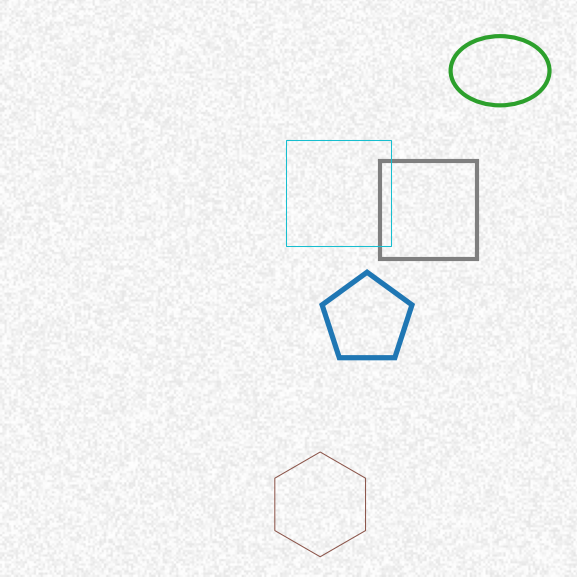[{"shape": "pentagon", "thickness": 2.5, "radius": 0.41, "center": [0.636, 0.446]}, {"shape": "oval", "thickness": 2, "radius": 0.43, "center": [0.866, 0.877]}, {"shape": "hexagon", "thickness": 0.5, "radius": 0.45, "center": [0.554, 0.126]}, {"shape": "square", "thickness": 2, "radius": 0.42, "center": [0.742, 0.636]}, {"shape": "square", "thickness": 0.5, "radius": 0.46, "center": [0.587, 0.665]}]